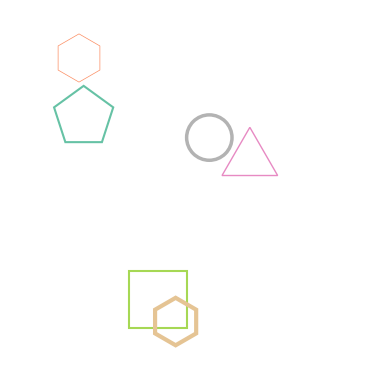[{"shape": "pentagon", "thickness": 1.5, "radius": 0.4, "center": [0.217, 0.696]}, {"shape": "hexagon", "thickness": 0.5, "radius": 0.31, "center": [0.205, 0.849]}, {"shape": "triangle", "thickness": 1, "radius": 0.42, "center": [0.649, 0.586]}, {"shape": "square", "thickness": 1.5, "radius": 0.37, "center": [0.41, 0.222]}, {"shape": "hexagon", "thickness": 3, "radius": 0.31, "center": [0.456, 0.165]}, {"shape": "circle", "thickness": 2.5, "radius": 0.29, "center": [0.544, 0.643]}]